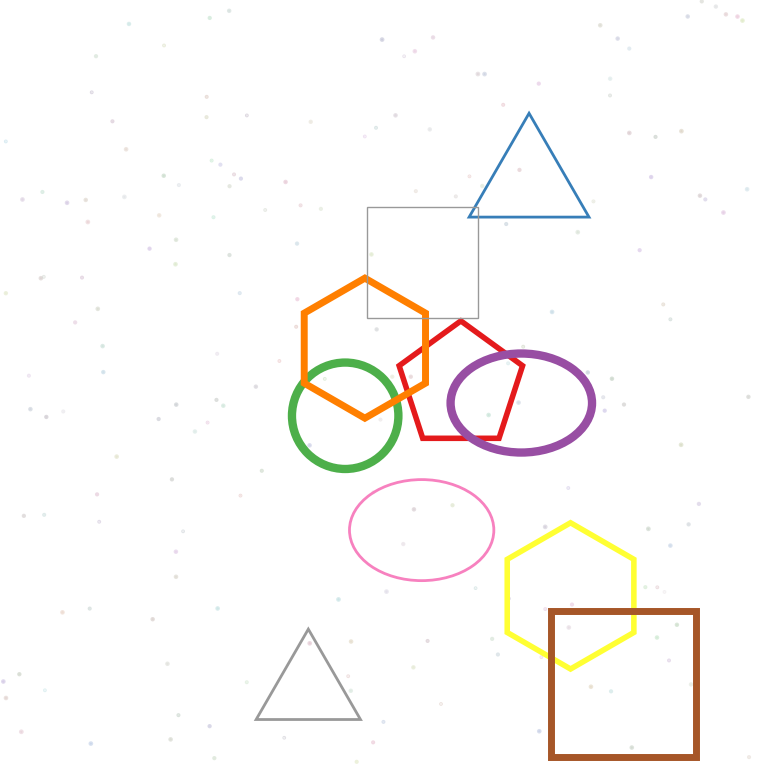[{"shape": "pentagon", "thickness": 2, "radius": 0.42, "center": [0.599, 0.499]}, {"shape": "triangle", "thickness": 1, "radius": 0.45, "center": [0.687, 0.763]}, {"shape": "circle", "thickness": 3, "radius": 0.35, "center": [0.448, 0.46]}, {"shape": "oval", "thickness": 3, "radius": 0.46, "center": [0.677, 0.477]}, {"shape": "hexagon", "thickness": 2.5, "radius": 0.45, "center": [0.474, 0.548]}, {"shape": "hexagon", "thickness": 2, "radius": 0.47, "center": [0.741, 0.226]}, {"shape": "square", "thickness": 2.5, "radius": 0.47, "center": [0.809, 0.112]}, {"shape": "oval", "thickness": 1, "radius": 0.47, "center": [0.548, 0.312]}, {"shape": "square", "thickness": 0.5, "radius": 0.36, "center": [0.549, 0.659]}, {"shape": "triangle", "thickness": 1, "radius": 0.39, "center": [0.4, 0.105]}]